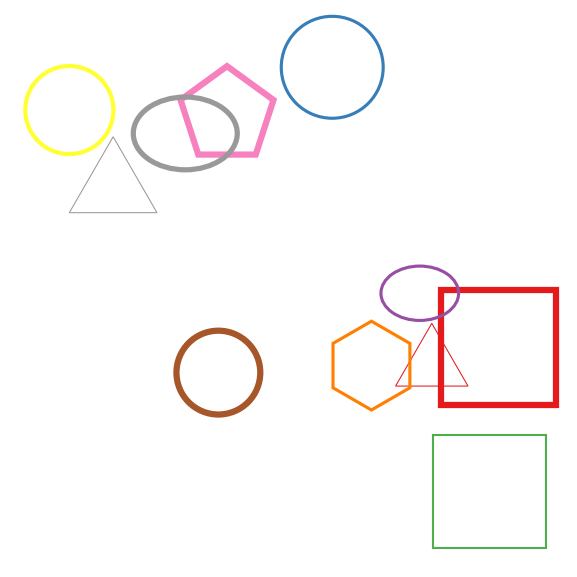[{"shape": "square", "thickness": 3, "radius": 0.5, "center": [0.863, 0.397]}, {"shape": "triangle", "thickness": 0.5, "radius": 0.36, "center": [0.748, 0.367]}, {"shape": "circle", "thickness": 1.5, "radius": 0.44, "center": [0.575, 0.883]}, {"shape": "square", "thickness": 1, "radius": 0.49, "center": [0.848, 0.148]}, {"shape": "oval", "thickness": 1.5, "radius": 0.34, "center": [0.727, 0.491]}, {"shape": "hexagon", "thickness": 1.5, "radius": 0.38, "center": [0.643, 0.366]}, {"shape": "circle", "thickness": 2, "radius": 0.38, "center": [0.12, 0.809]}, {"shape": "circle", "thickness": 3, "radius": 0.36, "center": [0.378, 0.354]}, {"shape": "pentagon", "thickness": 3, "radius": 0.42, "center": [0.393, 0.8]}, {"shape": "oval", "thickness": 2.5, "radius": 0.45, "center": [0.321, 0.768]}, {"shape": "triangle", "thickness": 0.5, "radius": 0.44, "center": [0.196, 0.675]}]